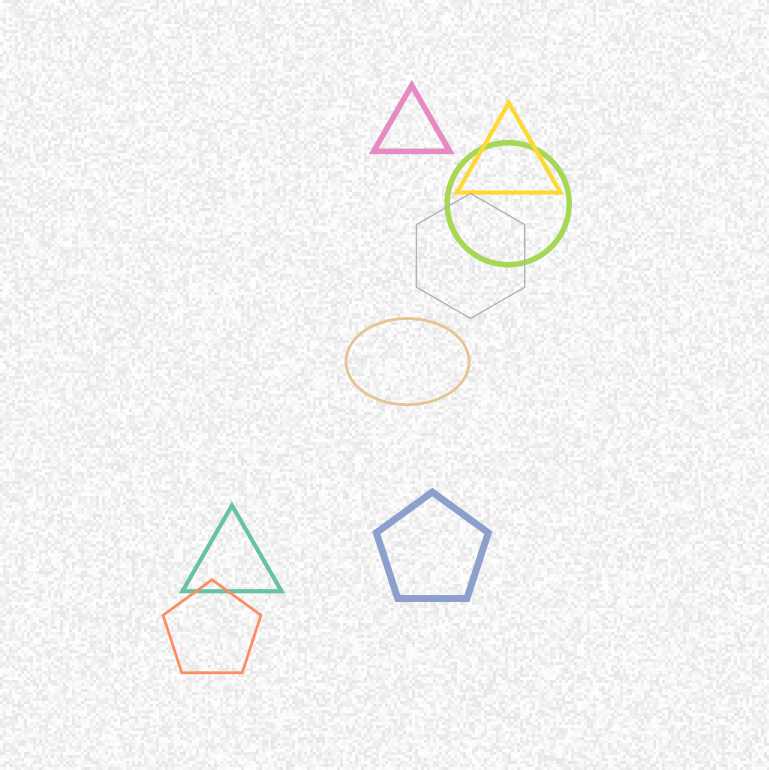[{"shape": "triangle", "thickness": 1.5, "radius": 0.37, "center": [0.301, 0.269]}, {"shape": "pentagon", "thickness": 1, "radius": 0.33, "center": [0.275, 0.18]}, {"shape": "pentagon", "thickness": 2.5, "radius": 0.38, "center": [0.561, 0.285]}, {"shape": "triangle", "thickness": 2, "radius": 0.29, "center": [0.535, 0.832]}, {"shape": "circle", "thickness": 2, "radius": 0.4, "center": [0.66, 0.735]}, {"shape": "triangle", "thickness": 1.5, "radius": 0.39, "center": [0.661, 0.789]}, {"shape": "oval", "thickness": 1, "radius": 0.4, "center": [0.529, 0.53]}, {"shape": "hexagon", "thickness": 0.5, "radius": 0.41, "center": [0.611, 0.668]}]